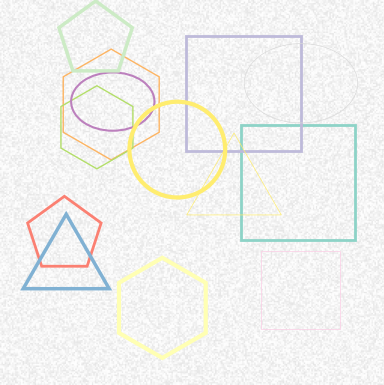[{"shape": "square", "thickness": 2, "radius": 0.74, "center": [0.774, 0.527]}, {"shape": "hexagon", "thickness": 3, "radius": 0.65, "center": [0.422, 0.2]}, {"shape": "square", "thickness": 2, "radius": 0.75, "center": [0.632, 0.757]}, {"shape": "pentagon", "thickness": 2, "radius": 0.5, "center": [0.167, 0.39]}, {"shape": "triangle", "thickness": 2.5, "radius": 0.64, "center": [0.172, 0.315]}, {"shape": "hexagon", "thickness": 1, "radius": 0.72, "center": [0.289, 0.728]}, {"shape": "hexagon", "thickness": 1, "radius": 0.54, "center": [0.252, 0.669]}, {"shape": "square", "thickness": 0.5, "radius": 0.51, "center": [0.78, 0.247]}, {"shape": "oval", "thickness": 0.5, "radius": 0.74, "center": [0.782, 0.784]}, {"shape": "oval", "thickness": 1.5, "radius": 0.54, "center": [0.293, 0.736]}, {"shape": "pentagon", "thickness": 2.5, "radius": 0.5, "center": [0.248, 0.897]}, {"shape": "circle", "thickness": 3, "radius": 0.62, "center": [0.461, 0.611]}, {"shape": "triangle", "thickness": 0.5, "radius": 0.71, "center": [0.608, 0.513]}]